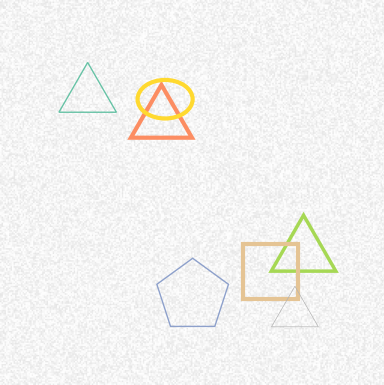[{"shape": "triangle", "thickness": 1, "radius": 0.43, "center": [0.228, 0.752]}, {"shape": "triangle", "thickness": 3, "radius": 0.46, "center": [0.419, 0.688]}, {"shape": "pentagon", "thickness": 1, "radius": 0.49, "center": [0.5, 0.231]}, {"shape": "triangle", "thickness": 2.5, "radius": 0.48, "center": [0.788, 0.344]}, {"shape": "oval", "thickness": 3, "radius": 0.36, "center": [0.429, 0.742]}, {"shape": "square", "thickness": 3, "radius": 0.36, "center": [0.702, 0.296]}, {"shape": "triangle", "thickness": 0.5, "radius": 0.35, "center": [0.766, 0.186]}]